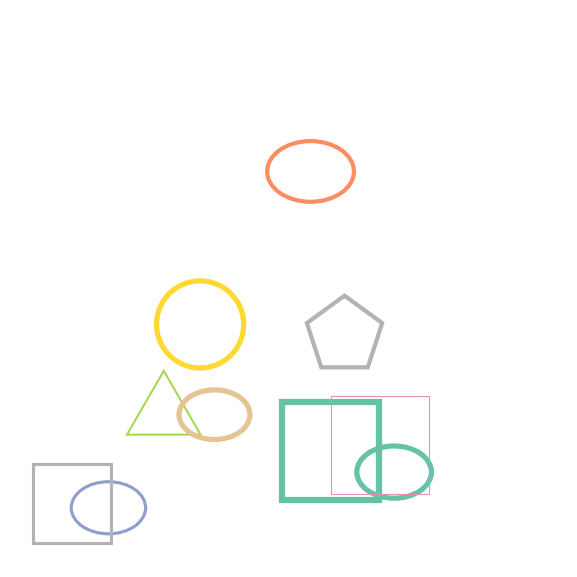[{"shape": "square", "thickness": 3, "radius": 0.42, "center": [0.572, 0.218]}, {"shape": "oval", "thickness": 2.5, "radius": 0.32, "center": [0.682, 0.182]}, {"shape": "oval", "thickness": 2, "radius": 0.38, "center": [0.538, 0.702]}, {"shape": "oval", "thickness": 1.5, "radius": 0.32, "center": [0.188, 0.12]}, {"shape": "square", "thickness": 0.5, "radius": 0.42, "center": [0.658, 0.229]}, {"shape": "triangle", "thickness": 1, "radius": 0.37, "center": [0.284, 0.283]}, {"shape": "circle", "thickness": 2.5, "radius": 0.38, "center": [0.347, 0.437]}, {"shape": "oval", "thickness": 2.5, "radius": 0.31, "center": [0.371, 0.281]}, {"shape": "square", "thickness": 1.5, "radius": 0.34, "center": [0.125, 0.127]}, {"shape": "pentagon", "thickness": 2, "radius": 0.34, "center": [0.597, 0.419]}]